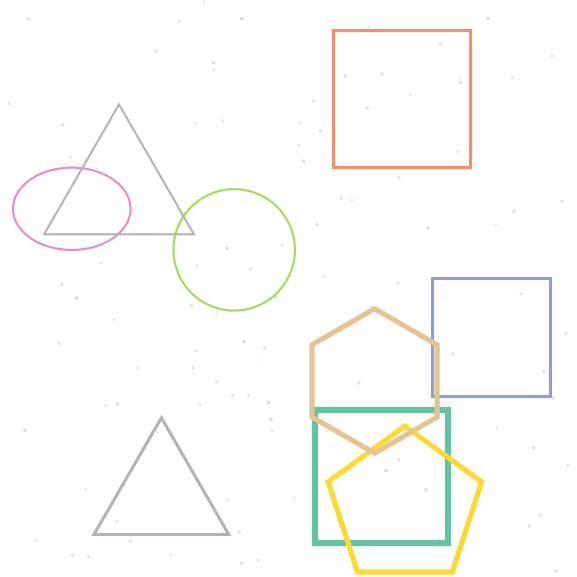[{"shape": "square", "thickness": 3, "radius": 0.58, "center": [0.661, 0.174]}, {"shape": "square", "thickness": 1.5, "radius": 0.59, "center": [0.695, 0.828]}, {"shape": "square", "thickness": 1.5, "radius": 0.51, "center": [0.85, 0.416]}, {"shape": "oval", "thickness": 1, "radius": 0.51, "center": [0.124, 0.638]}, {"shape": "circle", "thickness": 1, "radius": 0.53, "center": [0.405, 0.566]}, {"shape": "pentagon", "thickness": 2.5, "radius": 0.7, "center": [0.701, 0.122]}, {"shape": "hexagon", "thickness": 2.5, "radius": 0.63, "center": [0.649, 0.34]}, {"shape": "triangle", "thickness": 1, "radius": 0.75, "center": [0.206, 0.668]}, {"shape": "triangle", "thickness": 1.5, "radius": 0.67, "center": [0.279, 0.141]}]